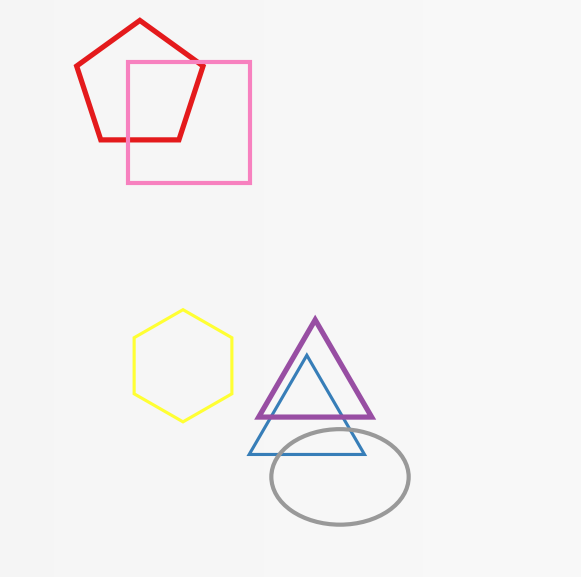[{"shape": "pentagon", "thickness": 2.5, "radius": 0.57, "center": [0.241, 0.849]}, {"shape": "triangle", "thickness": 1.5, "radius": 0.57, "center": [0.528, 0.269]}, {"shape": "triangle", "thickness": 2.5, "radius": 0.56, "center": [0.542, 0.333]}, {"shape": "hexagon", "thickness": 1.5, "radius": 0.49, "center": [0.315, 0.366]}, {"shape": "square", "thickness": 2, "radius": 0.52, "center": [0.325, 0.788]}, {"shape": "oval", "thickness": 2, "radius": 0.59, "center": [0.585, 0.173]}]